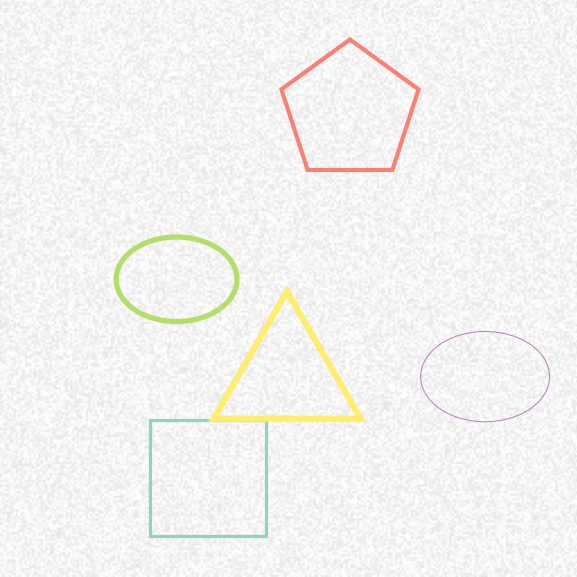[{"shape": "square", "thickness": 1.5, "radius": 0.5, "center": [0.36, 0.171]}, {"shape": "pentagon", "thickness": 2, "radius": 0.62, "center": [0.606, 0.806]}, {"shape": "oval", "thickness": 2.5, "radius": 0.52, "center": [0.306, 0.516]}, {"shape": "oval", "thickness": 0.5, "radius": 0.56, "center": [0.84, 0.347]}, {"shape": "triangle", "thickness": 3, "radius": 0.74, "center": [0.497, 0.348]}]